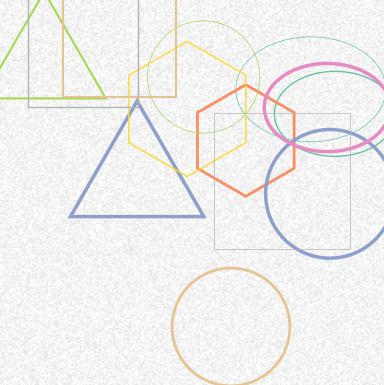[{"shape": "oval", "thickness": 0.5, "radius": 0.97, "center": [0.807, 0.768]}, {"shape": "oval", "thickness": 1, "radius": 0.79, "center": [0.87, 0.704]}, {"shape": "hexagon", "thickness": 2, "radius": 0.72, "center": [0.638, 0.635]}, {"shape": "triangle", "thickness": 2.5, "radius": 1.0, "center": [0.356, 0.537]}, {"shape": "circle", "thickness": 2.5, "radius": 0.84, "center": [0.857, 0.497]}, {"shape": "oval", "thickness": 2.5, "radius": 0.82, "center": [0.85, 0.721]}, {"shape": "triangle", "thickness": 1.5, "radius": 0.92, "center": [0.115, 0.837]}, {"shape": "circle", "thickness": 0.5, "radius": 0.73, "center": [0.529, 0.8]}, {"shape": "hexagon", "thickness": 1, "radius": 0.88, "center": [0.486, 0.717]}, {"shape": "circle", "thickness": 2, "radius": 0.76, "center": [0.6, 0.151]}, {"shape": "square", "thickness": 1.5, "radius": 0.74, "center": [0.311, 0.895]}, {"shape": "square", "thickness": 1, "radius": 0.71, "center": [0.216, 0.865]}, {"shape": "square", "thickness": 0.5, "radius": 0.88, "center": [0.733, 0.53]}]